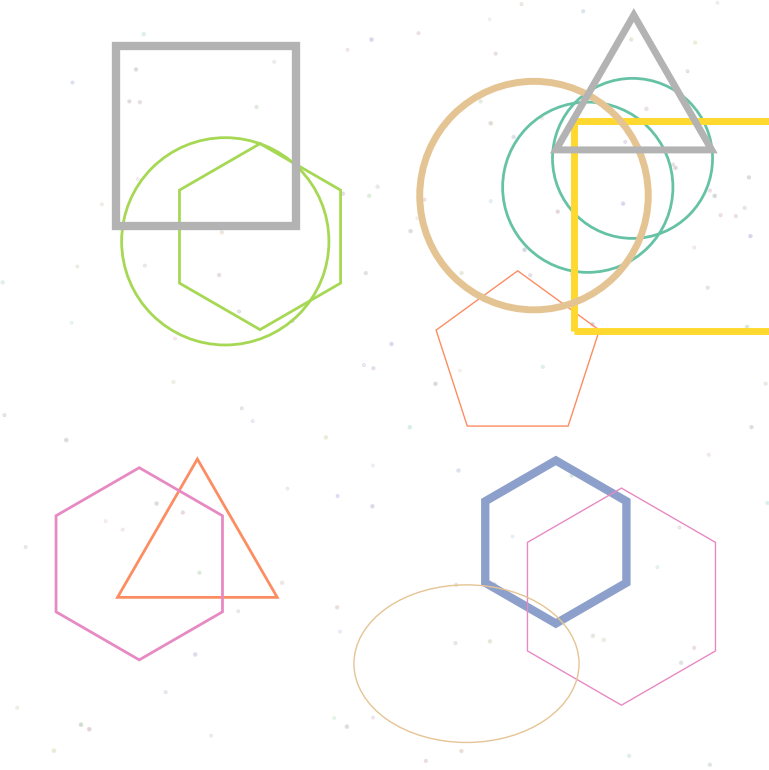[{"shape": "circle", "thickness": 1, "radius": 0.55, "center": [0.763, 0.757]}, {"shape": "circle", "thickness": 1, "radius": 0.52, "center": [0.821, 0.794]}, {"shape": "triangle", "thickness": 1, "radius": 0.6, "center": [0.256, 0.284]}, {"shape": "pentagon", "thickness": 0.5, "radius": 0.56, "center": [0.672, 0.537]}, {"shape": "hexagon", "thickness": 3, "radius": 0.53, "center": [0.722, 0.296]}, {"shape": "hexagon", "thickness": 1, "radius": 0.62, "center": [0.181, 0.268]}, {"shape": "hexagon", "thickness": 0.5, "radius": 0.7, "center": [0.807, 0.225]}, {"shape": "hexagon", "thickness": 1, "radius": 0.6, "center": [0.338, 0.693]}, {"shape": "circle", "thickness": 1, "radius": 0.67, "center": [0.293, 0.687]}, {"shape": "square", "thickness": 2.5, "radius": 0.68, "center": [0.883, 0.706]}, {"shape": "oval", "thickness": 0.5, "radius": 0.73, "center": [0.606, 0.138]}, {"shape": "circle", "thickness": 2.5, "radius": 0.74, "center": [0.693, 0.746]}, {"shape": "square", "thickness": 3, "radius": 0.58, "center": [0.268, 0.824]}, {"shape": "triangle", "thickness": 2.5, "radius": 0.58, "center": [0.823, 0.864]}]